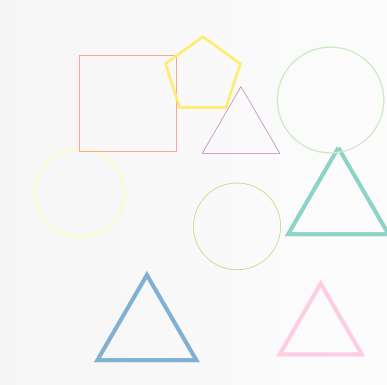[{"shape": "triangle", "thickness": 3, "radius": 0.75, "center": [0.873, 0.467]}, {"shape": "circle", "thickness": 1, "radius": 0.57, "center": [0.206, 0.499]}, {"shape": "square", "thickness": 0.5, "radius": 0.63, "center": [0.328, 0.732]}, {"shape": "triangle", "thickness": 3, "radius": 0.74, "center": [0.379, 0.138]}, {"shape": "circle", "thickness": 0.5, "radius": 0.56, "center": [0.612, 0.412]}, {"shape": "triangle", "thickness": 3, "radius": 0.61, "center": [0.828, 0.141]}, {"shape": "triangle", "thickness": 0.5, "radius": 0.58, "center": [0.622, 0.659]}, {"shape": "circle", "thickness": 1, "radius": 0.69, "center": [0.853, 0.74]}, {"shape": "pentagon", "thickness": 2, "radius": 0.51, "center": [0.524, 0.803]}]